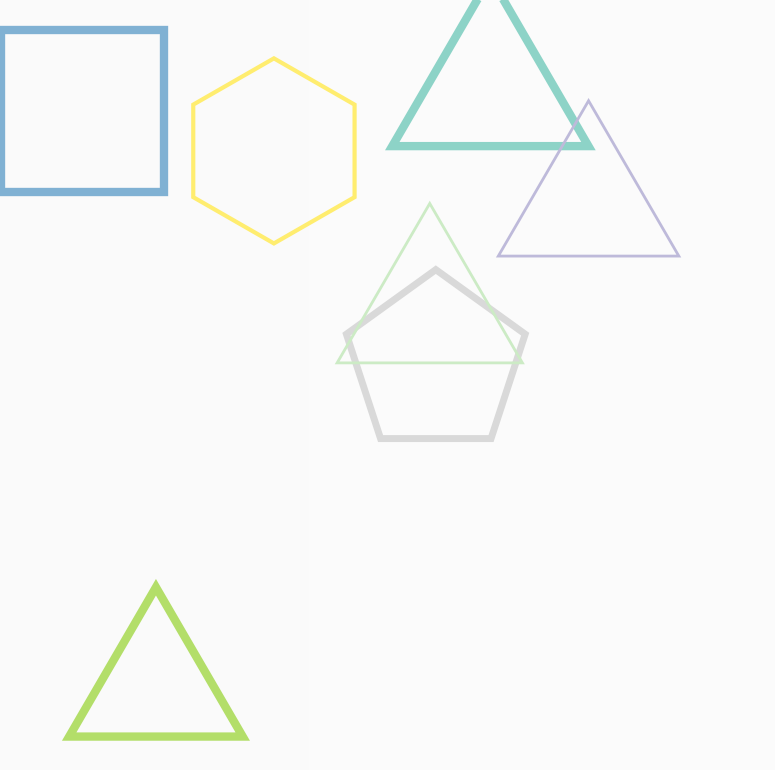[{"shape": "triangle", "thickness": 3, "radius": 0.73, "center": [0.633, 0.883]}, {"shape": "triangle", "thickness": 1, "radius": 0.67, "center": [0.759, 0.735]}, {"shape": "square", "thickness": 3, "radius": 0.53, "center": [0.106, 0.856]}, {"shape": "triangle", "thickness": 3, "radius": 0.65, "center": [0.201, 0.108]}, {"shape": "pentagon", "thickness": 2.5, "radius": 0.61, "center": [0.562, 0.529]}, {"shape": "triangle", "thickness": 1, "radius": 0.69, "center": [0.555, 0.598]}, {"shape": "hexagon", "thickness": 1.5, "radius": 0.6, "center": [0.353, 0.804]}]